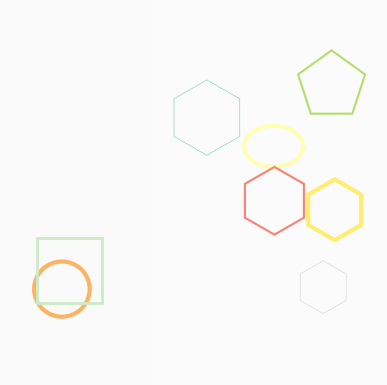[{"shape": "hexagon", "thickness": 0.5, "radius": 0.49, "center": [0.534, 0.695]}, {"shape": "oval", "thickness": 3, "radius": 0.38, "center": [0.706, 0.62]}, {"shape": "hexagon", "thickness": 1.5, "radius": 0.44, "center": [0.708, 0.478]}, {"shape": "circle", "thickness": 3, "radius": 0.36, "center": [0.16, 0.249]}, {"shape": "pentagon", "thickness": 1.5, "radius": 0.45, "center": [0.856, 0.778]}, {"shape": "hexagon", "thickness": 0.5, "radius": 0.34, "center": [0.834, 0.254]}, {"shape": "square", "thickness": 2, "radius": 0.42, "center": [0.18, 0.297]}, {"shape": "hexagon", "thickness": 3, "radius": 0.39, "center": [0.864, 0.455]}]